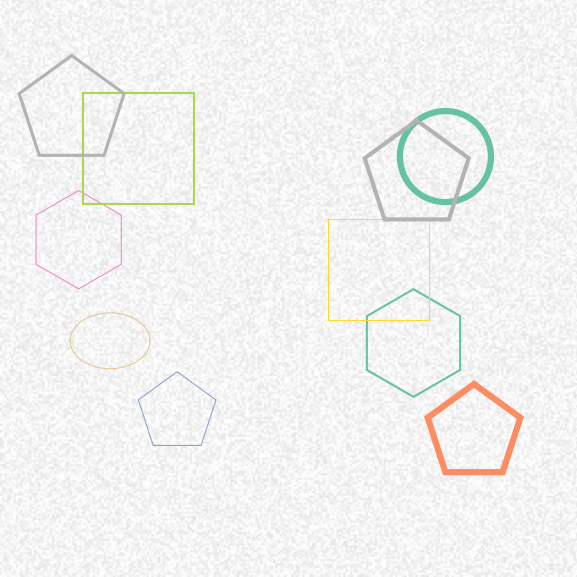[{"shape": "hexagon", "thickness": 1, "radius": 0.47, "center": [0.716, 0.405]}, {"shape": "circle", "thickness": 3, "radius": 0.39, "center": [0.771, 0.728]}, {"shape": "pentagon", "thickness": 3, "radius": 0.42, "center": [0.821, 0.25]}, {"shape": "pentagon", "thickness": 0.5, "radius": 0.35, "center": [0.307, 0.285]}, {"shape": "hexagon", "thickness": 0.5, "radius": 0.43, "center": [0.136, 0.584]}, {"shape": "square", "thickness": 1, "radius": 0.48, "center": [0.239, 0.742]}, {"shape": "square", "thickness": 0.5, "radius": 0.44, "center": [0.656, 0.533]}, {"shape": "oval", "thickness": 0.5, "radius": 0.35, "center": [0.191, 0.409]}, {"shape": "pentagon", "thickness": 1.5, "radius": 0.48, "center": [0.124, 0.807]}, {"shape": "pentagon", "thickness": 2, "radius": 0.47, "center": [0.722, 0.696]}]